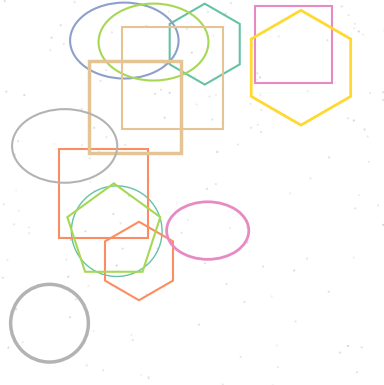[{"shape": "hexagon", "thickness": 1.5, "radius": 0.53, "center": [0.532, 0.885]}, {"shape": "circle", "thickness": 1, "radius": 0.59, "center": [0.303, 0.4]}, {"shape": "hexagon", "thickness": 1.5, "radius": 0.51, "center": [0.361, 0.322]}, {"shape": "square", "thickness": 1.5, "radius": 0.58, "center": [0.268, 0.498]}, {"shape": "oval", "thickness": 1.5, "radius": 0.7, "center": [0.323, 0.895]}, {"shape": "oval", "thickness": 2, "radius": 0.53, "center": [0.539, 0.401]}, {"shape": "square", "thickness": 1.5, "radius": 0.5, "center": [0.761, 0.884]}, {"shape": "pentagon", "thickness": 1.5, "radius": 0.63, "center": [0.296, 0.397]}, {"shape": "oval", "thickness": 1.5, "radius": 0.71, "center": [0.399, 0.891]}, {"shape": "hexagon", "thickness": 2, "radius": 0.75, "center": [0.782, 0.824]}, {"shape": "square", "thickness": 2.5, "radius": 0.6, "center": [0.351, 0.722]}, {"shape": "square", "thickness": 1.5, "radius": 0.66, "center": [0.447, 0.798]}, {"shape": "circle", "thickness": 2.5, "radius": 0.5, "center": [0.129, 0.161]}, {"shape": "oval", "thickness": 1.5, "radius": 0.68, "center": [0.168, 0.621]}]